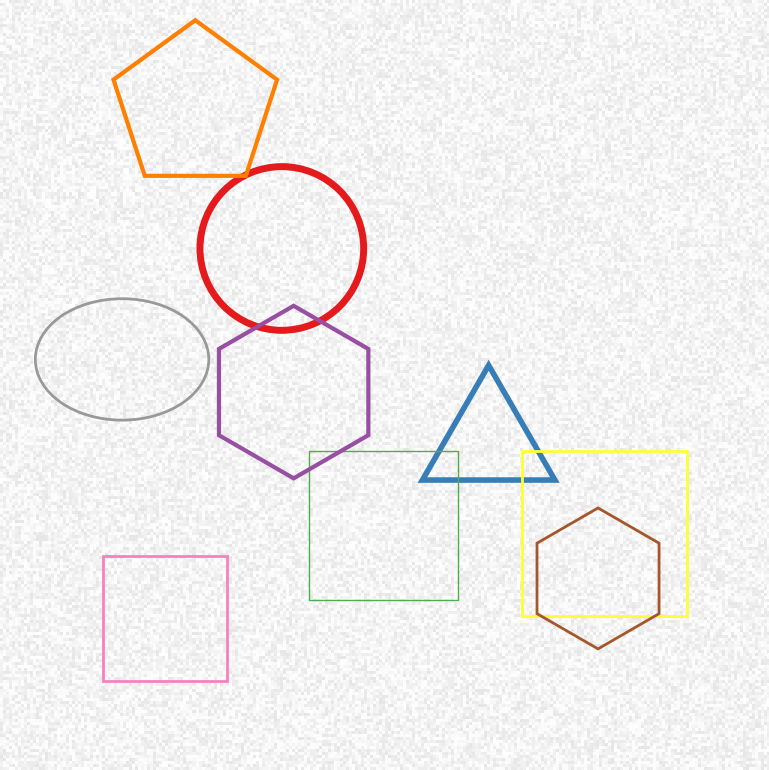[{"shape": "circle", "thickness": 2.5, "radius": 0.53, "center": [0.366, 0.677]}, {"shape": "triangle", "thickness": 2, "radius": 0.5, "center": [0.635, 0.426]}, {"shape": "square", "thickness": 0.5, "radius": 0.48, "center": [0.498, 0.318]}, {"shape": "hexagon", "thickness": 1.5, "radius": 0.56, "center": [0.381, 0.491]}, {"shape": "pentagon", "thickness": 1.5, "radius": 0.56, "center": [0.254, 0.862]}, {"shape": "square", "thickness": 1, "radius": 0.54, "center": [0.785, 0.307]}, {"shape": "hexagon", "thickness": 1, "radius": 0.46, "center": [0.777, 0.249]}, {"shape": "square", "thickness": 1, "radius": 0.4, "center": [0.215, 0.197]}, {"shape": "oval", "thickness": 1, "radius": 0.56, "center": [0.159, 0.533]}]